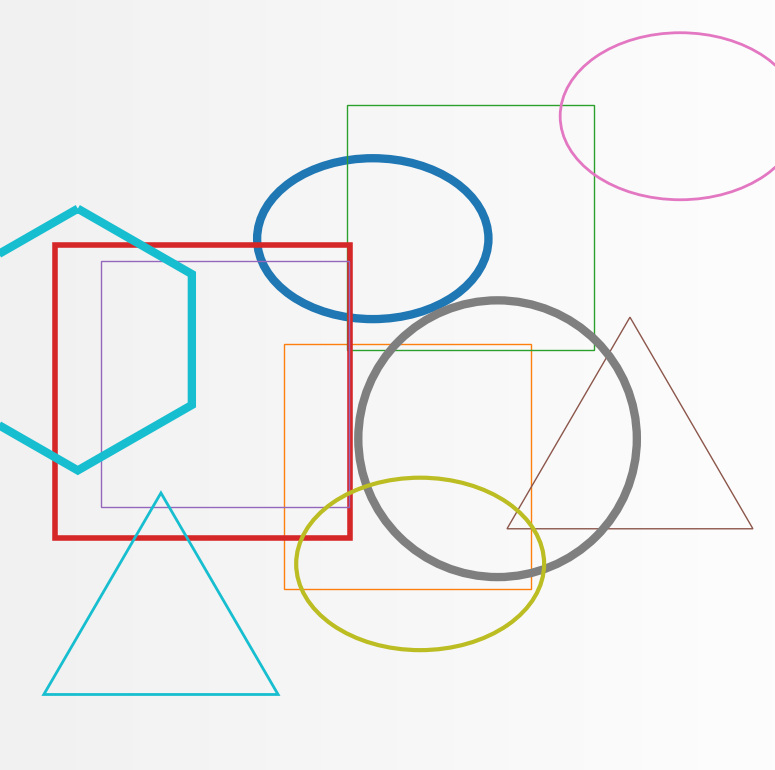[{"shape": "oval", "thickness": 3, "radius": 0.75, "center": [0.481, 0.69]}, {"shape": "square", "thickness": 0.5, "radius": 0.8, "center": [0.526, 0.394]}, {"shape": "square", "thickness": 0.5, "radius": 0.8, "center": [0.607, 0.704]}, {"shape": "square", "thickness": 2, "radius": 0.95, "center": [0.262, 0.491]}, {"shape": "square", "thickness": 0.5, "radius": 0.8, "center": [0.291, 0.501]}, {"shape": "triangle", "thickness": 0.5, "radius": 0.92, "center": [0.813, 0.405]}, {"shape": "oval", "thickness": 1, "radius": 0.77, "center": [0.878, 0.849]}, {"shape": "circle", "thickness": 3, "radius": 0.9, "center": [0.642, 0.43]}, {"shape": "oval", "thickness": 1.5, "radius": 0.8, "center": [0.542, 0.268]}, {"shape": "hexagon", "thickness": 3, "radius": 0.85, "center": [0.1, 0.559]}, {"shape": "triangle", "thickness": 1, "radius": 0.87, "center": [0.208, 0.185]}]